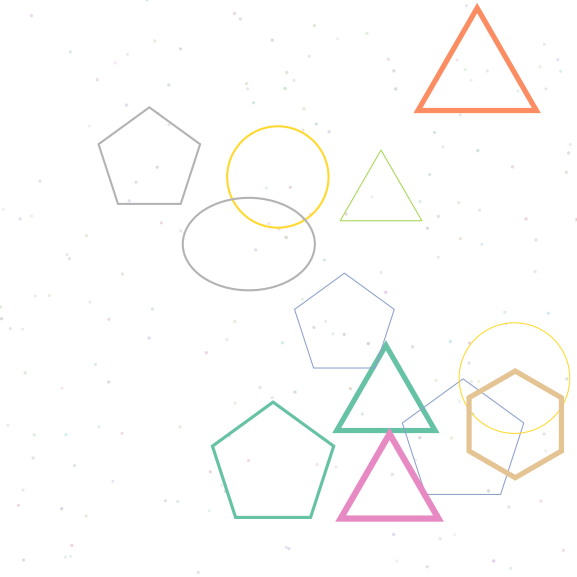[{"shape": "pentagon", "thickness": 1.5, "radius": 0.55, "center": [0.473, 0.192]}, {"shape": "triangle", "thickness": 2.5, "radius": 0.49, "center": [0.668, 0.303]}, {"shape": "triangle", "thickness": 2.5, "radius": 0.59, "center": [0.826, 0.867]}, {"shape": "pentagon", "thickness": 0.5, "radius": 0.45, "center": [0.596, 0.435]}, {"shape": "pentagon", "thickness": 0.5, "radius": 0.55, "center": [0.802, 0.232]}, {"shape": "triangle", "thickness": 3, "radius": 0.49, "center": [0.675, 0.15]}, {"shape": "triangle", "thickness": 0.5, "radius": 0.41, "center": [0.66, 0.658]}, {"shape": "circle", "thickness": 1, "radius": 0.44, "center": [0.481, 0.693]}, {"shape": "circle", "thickness": 0.5, "radius": 0.48, "center": [0.891, 0.344]}, {"shape": "hexagon", "thickness": 2.5, "radius": 0.46, "center": [0.892, 0.264]}, {"shape": "pentagon", "thickness": 1, "radius": 0.46, "center": [0.259, 0.721]}, {"shape": "oval", "thickness": 1, "radius": 0.57, "center": [0.431, 0.576]}]